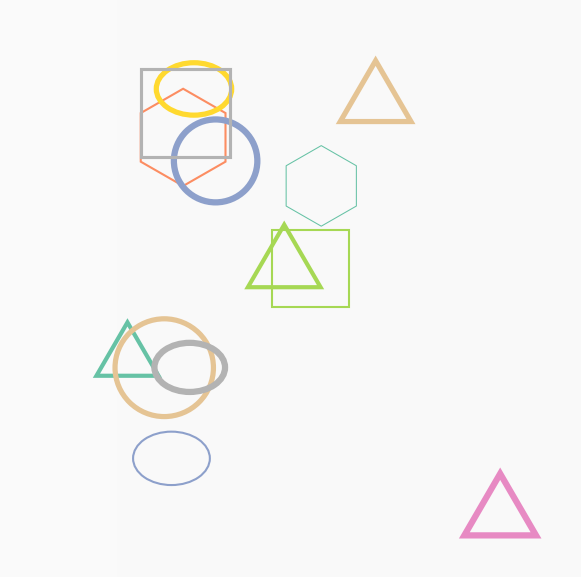[{"shape": "hexagon", "thickness": 0.5, "radius": 0.35, "center": [0.553, 0.677]}, {"shape": "triangle", "thickness": 2, "radius": 0.31, "center": [0.219, 0.379]}, {"shape": "hexagon", "thickness": 1, "radius": 0.42, "center": [0.315, 0.761]}, {"shape": "circle", "thickness": 3, "radius": 0.36, "center": [0.371, 0.721]}, {"shape": "oval", "thickness": 1, "radius": 0.33, "center": [0.295, 0.205]}, {"shape": "triangle", "thickness": 3, "radius": 0.36, "center": [0.861, 0.108]}, {"shape": "triangle", "thickness": 2, "radius": 0.36, "center": [0.489, 0.538]}, {"shape": "square", "thickness": 1, "radius": 0.33, "center": [0.535, 0.535]}, {"shape": "oval", "thickness": 2.5, "radius": 0.32, "center": [0.334, 0.845]}, {"shape": "circle", "thickness": 2.5, "radius": 0.42, "center": [0.283, 0.362]}, {"shape": "triangle", "thickness": 2.5, "radius": 0.35, "center": [0.646, 0.824]}, {"shape": "square", "thickness": 1.5, "radius": 0.38, "center": [0.319, 0.803]}, {"shape": "oval", "thickness": 3, "radius": 0.3, "center": [0.326, 0.363]}]